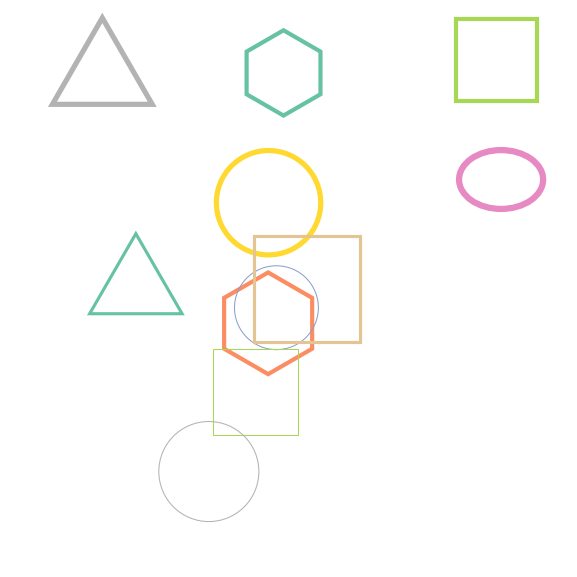[{"shape": "triangle", "thickness": 1.5, "radius": 0.46, "center": [0.235, 0.502]}, {"shape": "hexagon", "thickness": 2, "radius": 0.37, "center": [0.491, 0.873]}, {"shape": "hexagon", "thickness": 2, "radius": 0.44, "center": [0.464, 0.439]}, {"shape": "circle", "thickness": 0.5, "radius": 0.36, "center": [0.479, 0.466]}, {"shape": "oval", "thickness": 3, "radius": 0.36, "center": [0.868, 0.688]}, {"shape": "square", "thickness": 2, "radius": 0.35, "center": [0.86, 0.895]}, {"shape": "square", "thickness": 0.5, "radius": 0.37, "center": [0.442, 0.32]}, {"shape": "circle", "thickness": 2.5, "radius": 0.45, "center": [0.465, 0.648]}, {"shape": "square", "thickness": 1.5, "radius": 0.46, "center": [0.531, 0.499]}, {"shape": "triangle", "thickness": 2.5, "radius": 0.5, "center": [0.177, 0.868]}, {"shape": "circle", "thickness": 0.5, "radius": 0.43, "center": [0.362, 0.183]}]